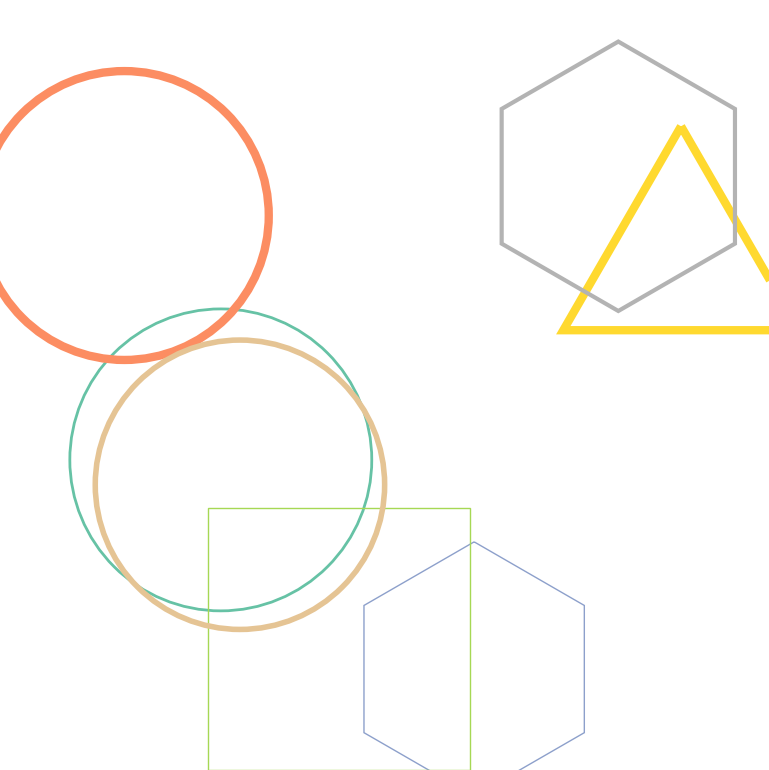[{"shape": "circle", "thickness": 1, "radius": 0.98, "center": [0.287, 0.403]}, {"shape": "circle", "thickness": 3, "radius": 0.94, "center": [0.161, 0.72]}, {"shape": "hexagon", "thickness": 0.5, "radius": 0.83, "center": [0.616, 0.131]}, {"shape": "square", "thickness": 0.5, "radius": 0.85, "center": [0.44, 0.17]}, {"shape": "triangle", "thickness": 3, "radius": 0.88, "center": [0.884, 0.659]}, {"shape": "circle", "thickness": 2, "radius": 0.94, "center": [0.312, 0.37]}, {"shape": "hexagon", "thickness": 1.5, "radius": 0.87, "center": [0.803, 0.771]}]